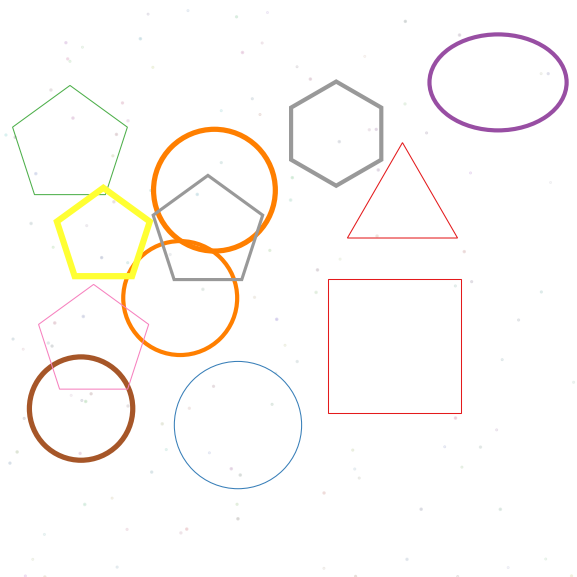[{"shape": "triangle", "thickness": 0.5, "radius": 0.55, "center": [0.697, 0.642]}, {"shape": "square", "thickness": 0.5, "radius": 0.58, "center": [0.683, 0.4]}, {"shape": "circle", "thickness": 0.5, "radius": 0.55, "center": [0.412, 0.263]}, {"shape": "pentagon", "thickness": 0.5, "radius": 0.52, "center": [0.121, 0.747]}, {"shape": "oval", "thickness": 2, "radius": 0.59, "center": [0.862, 0.856]}, {"shape": "circle", "thickness": 2.5, "radius": 0.53, "center": [0.371, 0.67]}, {"shape": "circle", "thickness": 2, "radius": 0.49, "center": [0.312, 0.483]}, {"shape": "pentagon", "thickness": 3, "radius": 0.42, "center": [0.179, 0.589]}, {"shape": "circle", "thickness": 2.5, "radius": 0.45, "center": [0.14, 0.292]}, {"shape": "pentagon", "thickness": 0.5, "radius": 0.5, "center": [0.162, 0.406]}, {"shape": "hexagon", "thickness": 2, "radius": 0.45, "center": [0.582, 0.768]}, {"shape": "pentagon", "thickness": 1.5, "radius": 0.5, "center": [0.36, 0.596]}]